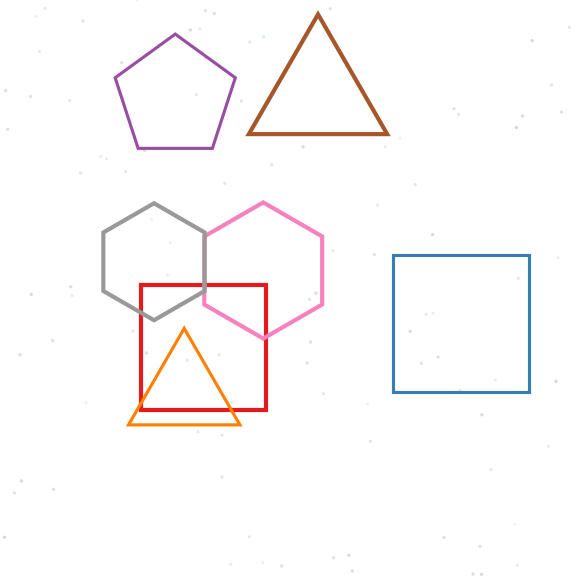[{"shape": "square", "thickness": 2, "radius": 0.54, "center": [0.352, 0.397]}, {"shape": "square", "thickness": 1.5, "radius": 0.59, "center": [0.799, 0.439]}, {"shape": "pentagon", "thickness": 1.5, "radius": 0.55, "center": [0.303, 0.831]}, {"shape": "triangle", "thickness": 1.5, "radius": 0.56, "center": [0.319, 0.319]}, {"shape": "triangle", "thickness": 2, "radius": 0.69, "center": [0.551, 0.836]}, {"shape": "hexagon", "thickness": 2, "radius": 0.59, "center": [0.456, 0.531]}, {"shape": "hexagon", "thickness": 2, "radius": 0.51, "center": [0.267, 0.546]}]